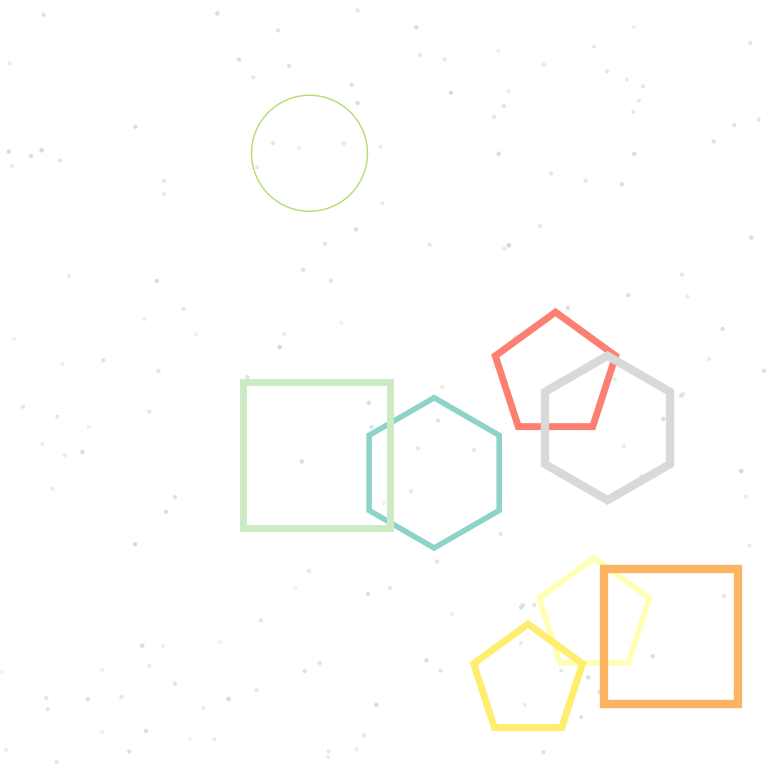[{"shape": "hexagon", "thickness": 2, "radius": 0.49, "center": [0.564, 0.386]}, {"shape": "pentagon", "thickness": 2, "radius": 0.38, "center": [0.772, 0.2]}, {"shape": "pentagon", "thickness": 2.5, "radius": 0.41, "center": [0.721, 0.512]}, {"shape": "square", "thickness": 3, "radius": 0.44, "center": [0.872, 0.173]}, {"shape": "circle", "thickness": 0.5, "radius": 0.38, "center": [0.402, 0.801]}, {"shape": "hexagon", "thickness": 3, "radius": 0.47, "center": [0.789, 0.444]}, {"shape": "square", "thickness": 2.5, "radius": 0.48, "center": [0.411, 0.409]}, {"shape": "pentagon", "thickness": 2.5, "radius": 0.37, "center": [0.686, 0.115]}]